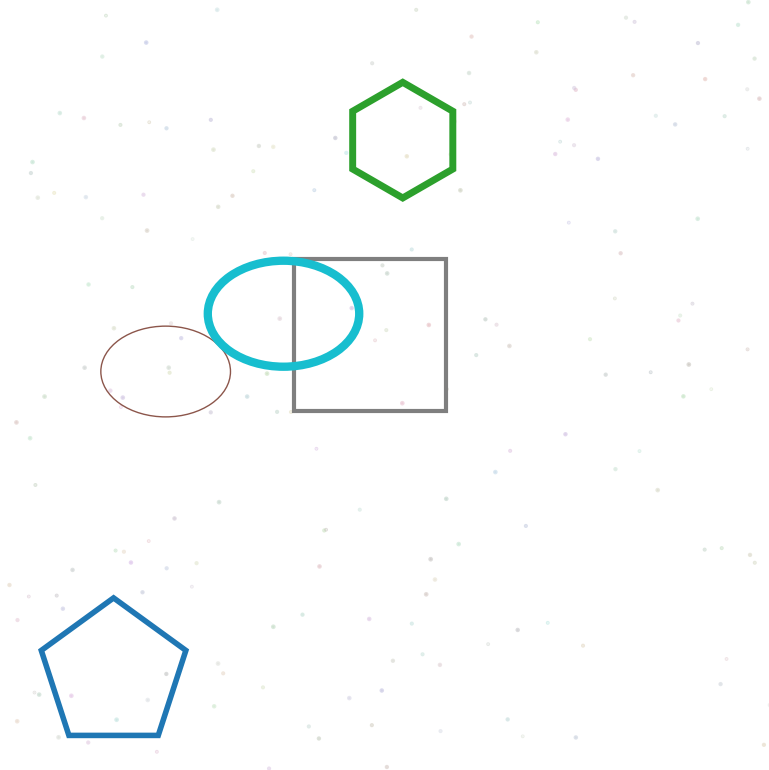[{"shape": "pentagon", "thickness": 2, "radius": 0.49, "center": [0.148, 0.125]}, {"shape": "hexagon", "thickness": 2.5, "radius": 0.38, "center": [0.523, 0.818]}, {"shape": "oval", "thickness": 0.5, "radius": 0.42, "center": [0.215, 0.518]}, {"shape": "square", "thickness": 1.5, "radius": 0.49, "center": [0.48, 0.565]}, {"shape": "oval", "thickness": 3, "radius": 0.49, "center": [0.368, 0.593]}]